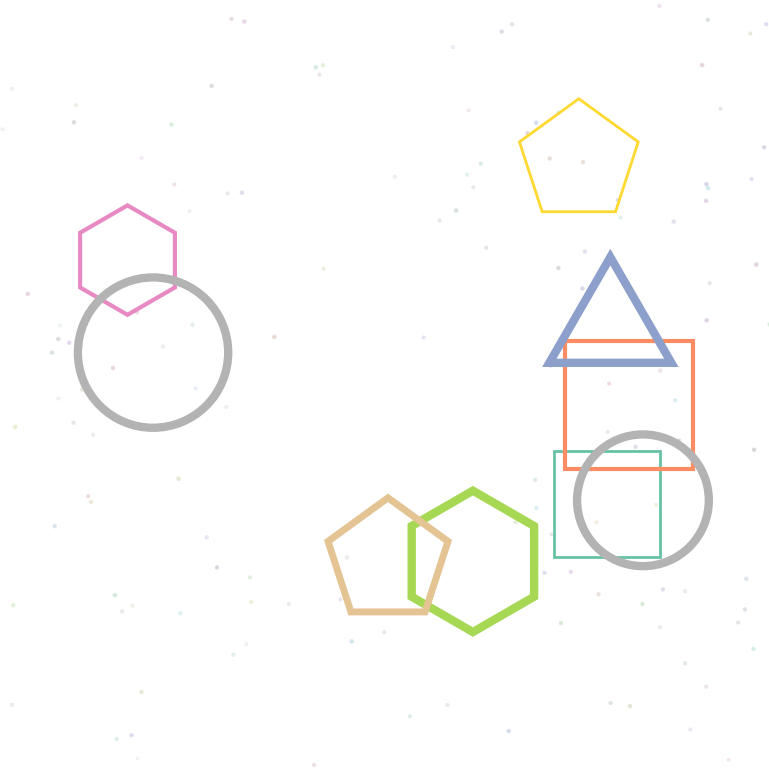[{"shape": "square", "thickness": 1, "radius": 0.34, "center": [0.788, 0.346]}, {"shape": "square", "thickness": 1.5, "radius": 0.41, "center": [0.817, 0.474]}, {"shape": "triangle", "thickness": 3, "radius": 0.46, "center": [0.793, 0.575]}, {"shape": "hexagon", "thickness": 1.5, "radius": 0.36, "center": [0.166, 0.662]}, {"shape": "hexagon", "thickness": 3, "radius": 0.46, "center": [0.614, 0.271]}, {"shape": "pentagon", "thickness": 1, "radius": 0.41, "center": [0.752, 0.791]}, {"shape": "pentagon", "thickness": 2.5, "radius": 0.41, "center": [0.504, 0.272]}, {"shape": "circle", "thickness": 3, "radius": 0.49, "center": [0.199, 0.542]}, {"shape": "circle", "thickness": 3, "radius": 0.43, "center": [0.835, 0.35]}]